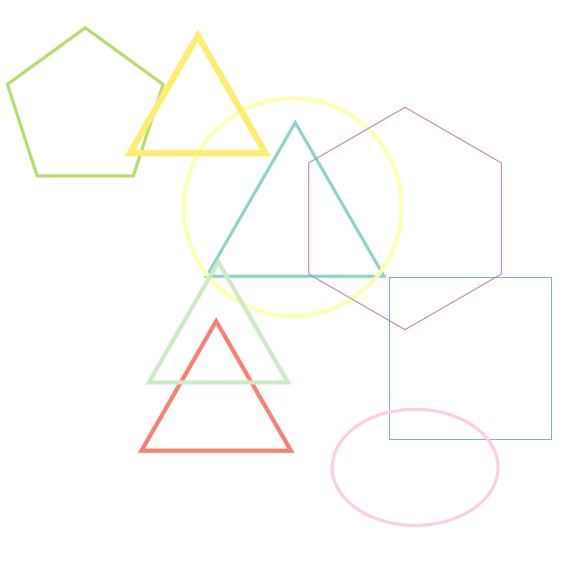[{"shape": "triangle", "thickness": 1.5, "radius": 0.89, "center": [0.511, 0.609]}, {"shape": "circle", "thickness": 2, "radius": 0.94, "center": [0.507, 0.64]}, {"shape": "triangle", "thickness": 2, "radius": 0.75, "center": [0.374, 0.293]}, {"shape": "square", "thickness": 0.5, "radius": 0.7, "center": [0.813, 0.379]}, {"shape": "pentagon", "thickness": 1.5, "radius": 0.71, "center": [0.148, 0.809]}, {"shape": "oval", "thickness": 1.5, "radius": 0.72, "center": [0.719, 0.19]}, {"shape": "hexagon", "thickness": 0.5, "radius": 0.96, "center": [0.701, 0.621]}, {"shape": "triangle", "thickness": 2, "radius": 0.7, "center": [0.378, 0.406]}, {"shape": "triangle", "thickness": 3, "radius": 0.68, "center": [0.342, 0.802]}]